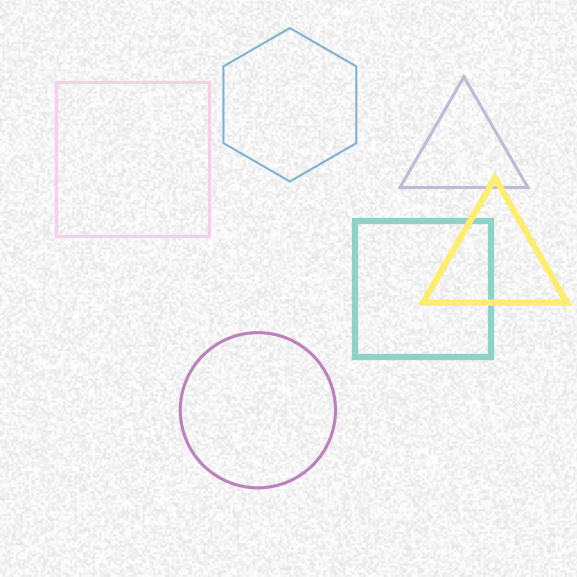[{"shape": "square", "thickness": 3, "radius": 0.59, "center": [0.733, 0.498]}, {"shape": "triangle", "thickness": 1.5, "radius": 0.64, "center": [0.803, 0.738]}, {"shape": "hexagon", "thickness": 1, "radius": 0.66, "center": [0.502, 0.818]}, {"shape": "square", "thickness": 1.5, "radius": 0.66, "center": [0.229, 0.724]}, {"shape": "circle", "thickness": 1.5, "radius": 0.67, "center": [0.447, 0.289]}, {"shape": "triangle", "thickness": 3, "radius": 0.72, "center": [0.857, 0.547]}]